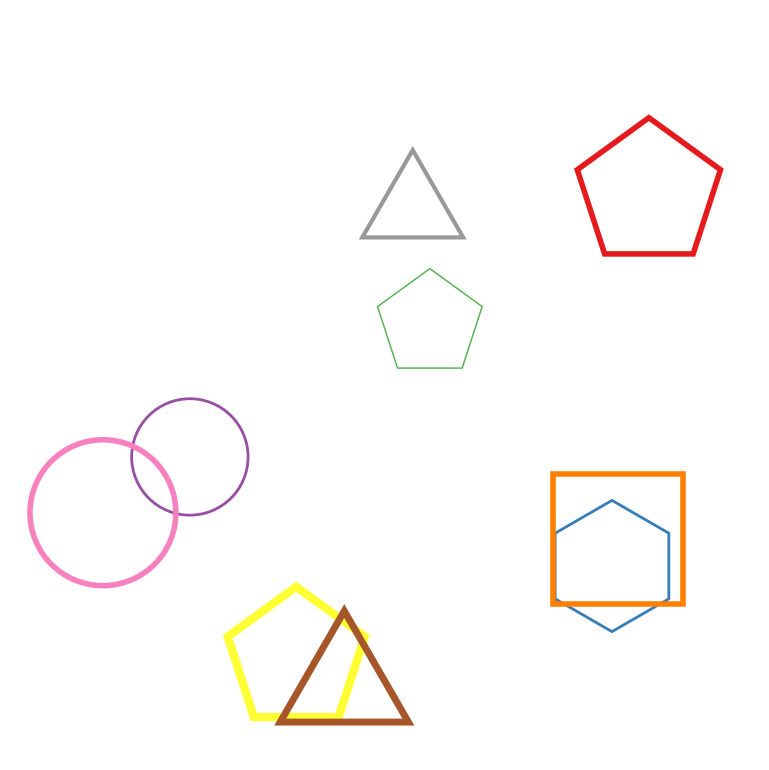[{"shape": "pentagon", "thickness": 2, "radius": 0.49, "center": [0.843, 0.749]}, {"shape": "hexagon", "thickness": 1, "radius": 0.43, "center": [0.795, 0.265]}, {"shape": "pentagon", "thickness": 0.5, "radius": 0.36, "center": [0.558, 0.58]}, {"shape": "circle", "thickness": 1, "radius": 0.38, "center": [0.247, 0.407]}, {"shape": "square", "thickness": 2, "radius": 0.42, "center": [0.803, 0.3]}, {"shape": "pentagon", "thickness": 3, "radius": 0.47, "center": [0.385, 0.144]}, {"shape": "triangle", "thickness": 2.5, "radius": 0.48, "center": [0.447, 0.11]}, {"shape": "circle", "thickness": 2, "radius": 0.47, "center": [0.134, 0.334]}, {"shape": "triangle", "thickness": 1.5, "radius": 0.38, "center": [0.536, 0.729]}]